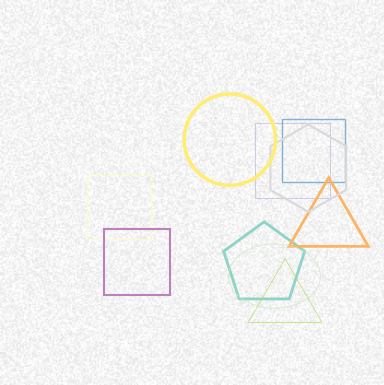[{"shape": "pentagon", "thickness": 2, "radius": 0.55, "center": [0.686, 0.313]}, {"shape": "square", "thickness": 0.5, "radius": 0.41, "center": [0.308, 0.463]}, {"shape": "square", "thickness": 0.5, "radius": 0.49, "center": [0.761, 0.584]}, {"shape": "square", "thickness": 1, "radius": 0.41, "center": [0.815, 0.608]}, {"shape": "triangle", "thickness": 2, "radius": 0.59, "center": [0.854, 0.42]}, {"shape": "triangle", "thickness": 0.5, "radius": 0.55, "center": [0.741, 0.218]}, {"shape": "hexagon", "thickness": 1.5, "radius": 0.57, "center": [0.801, 0.563]}, {"shape": "square", "thickness": 1.5, "radius": 0.43, "center": [0.355, 0.319]}, {"shape": "oval", "thickness": 0.5, "radius": 0.6, "center": [0.713, 0.283]}, {"shape": "circle", "thickness": 2.5, "radius": 0.59, "center": [0.597, 0.637]}]